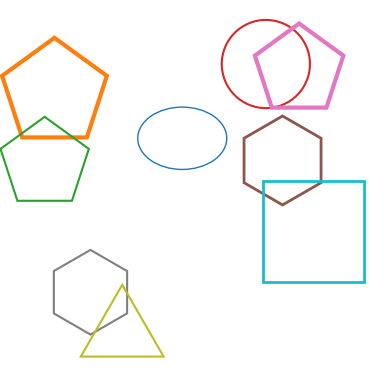[{"shape": "oval", "thickness": 1, "radius": 0.58, "center": [0.473, 0.641]}, {"shape": "pentagon", "thickness": 3, "radius": 0.72, "center": [0.142, 0.759]}, {"shape": "pentagon", "thickness": 1.5, "radius": 0.6, "center": [0.116, 0.576]}, {"shape": "circle", "thickness": 1.5, "radius": 0.57, "center": [0.691, 0.834]}, {"shape": "hexagon", "thickness": 2, "radius": 0.58, "center": [0.734, 0.583]}, {"shape": "pentagon", "thickness": 3, "radius": 0.6, "center": [0.777, 0.818]}, {"shape": "hexagon", "thickness": 1.5, "radius": 0.55, "center": [0.235, 0.241]}, {"shape": "triangle", "thickness": 1.5, "radius": 0.62, "center": [0.317, 0.136]}, {"shape": "square", "thickness": 2, "radius": 0.65, "center": [0.815, 0.398]}]